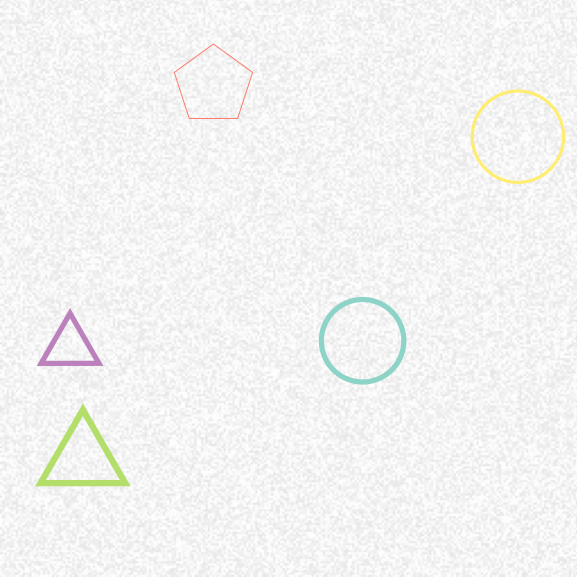[{"shape": "circle", "thickness": 2.5, "radius": 0.36, "center": [0.628, 0.409]}, {"shape": "pentagon", "thickness": 0.5, "radius": 0.36, "center": [0.37, 0.852]}, {"shape": "triangle", "thickness": 3, "radius": 0.42, "center": [0.144, 0.205]}, {"shape": "triangle", "thickness": 2.5, "radius": 0.29, "center": [0.121, 0.399]}, {"shape": "circle", "thickness": 1.5, "radius": 0.4, "center": [0.897, 0.762]}]